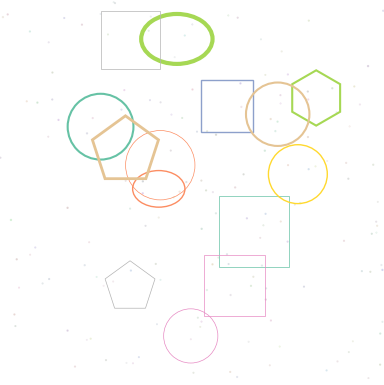[{"shape": "square", "thickness": 0.5, "radius": 0.46, "center": [0.66, 0.398]}, {"shape": "circle", "thickness": 1.5, "radius": 0.43, "center": [0.261, 0.671]}, {"shape": "oval", "thickness": 1, "radius": 0.34, "center": [0.412, 0.509]}, {"shape": "circle", "thickness": 0.5, "radius": 0.45, "center": [0.416, 0.571]}, {"shape": "square", "thickness": 1, "radius": 0.34, "center": [0.59, 0.724]}, {"shape": "circle", "thickness": 0.5, "radius": 0.35, "center": [0.495, 0.127]}, {"shape": "square", "thickness": 0.5, "radius": 0.4, "center": [0.609, 0.258]}, {"shape": "hexagon", "thickness": 1.5, "radius": 0.36, "center": [0.821, 0.746]}, {"shape": "oval", "thickness": 3, "radius": 0.46, "center": [0.459, 0.899]}, {"shape": "circle", "thickness": 1, "radius": 0.38, "center": [0.774, 0.548]}, {"shape": "pentagon", "thickness": 2, "radius": 0.45, "center": [0.326, 0.609]}, {"shape": "circle", "thickness": 1.5, "radius": 0.41, "center": [0.721, 0.703]}, {"shape": "square", "thickness": 0.5, "radius": 0.38, "center": [0.339, 0.897]}, {"shape": "pentagon", "thickness": 0.5, "radius": 0.34, "center": [0.338, 0.255]}]